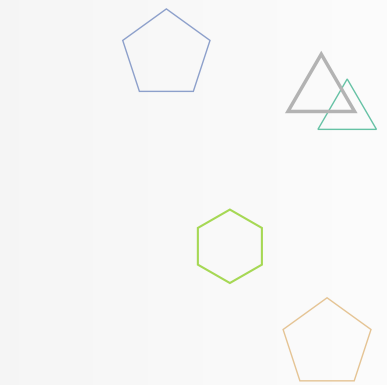[{"shape": "triangle", "thickness": 1, "radius": 0.44, "center": [0.896, 0.708]}, {"shape": "pentagon", "thickness": 1, "radius": 0.59, "center": [0.429, 0.858]}, {"shape": "hexagon", "thickness": 1.5, "radius": 0.48, "center": [0.593, 0.36]}, {"shape": "pentagon", "thickness": 1, "radius": 0.6, "center": [0.844, 0.107]}, {"shape": "triangle", "thickness": 2.5, "radius": 0.5, "center": [0.829, 0.76]}]